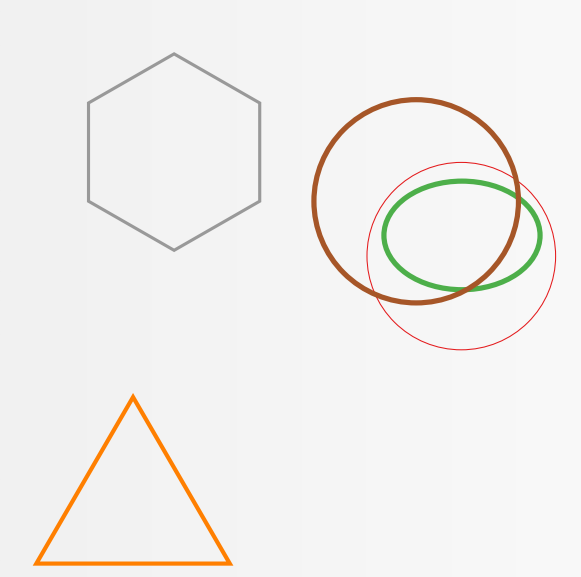[{"shape": "circle", "thickness": 0.5, "radius": 0.81, "center": [0.794, 0.556]}, {"shape": "oval", "thickness": 2.5, "radius": 0.67, "center": [0.795, 0.591]}, {"shape": "triangle", "thickness": 2, "radius": 0.96, "center": [0.229, 0.119]}, {"shape": "circle", "thickness": 2.5, "radius": 0.88, "center": [0.716, 0.651]}, {"shape": "hexagon", "thickness": 1.5, "radius": 0.85, "center": [0.3, 0.736]}]